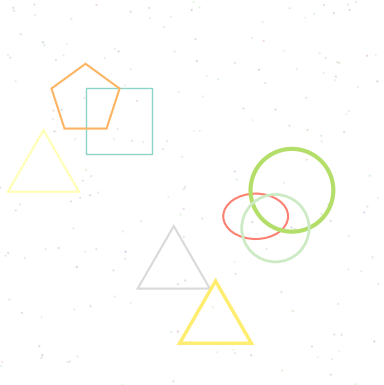[{"shape": "square", "thickness": 1, "radius": 0.43, "center": [0.308, 0.686]}, {"shape": "triangle", "thickness": 1.5, "radius": 0.53, "center": [0.113, 0.555]}, {"shape": "oval", "thickness": 1.5, "radius": 0.42, "center": [0.664, 0.438]}, {"shape": "pentagon", "thickness": 1.5, "radius": 0.47, "center": [0.222, 0.741]}, {"shape": "circle", "thickness": 3, "radius": 0.54, "center": [0.758, 0.506]}, {"shape": "triangle", "thickness": 1.5, "radius": 0.54, "center": [0.451, 0.304]}, {"shape": "circle", "thickness": 2, "radius": 0.44, "center": [0.715, 0.407]}, {"shape": "triangle", "thickness": 2.5, "radius": 0.54, "center": [0.56, 0.162]}]